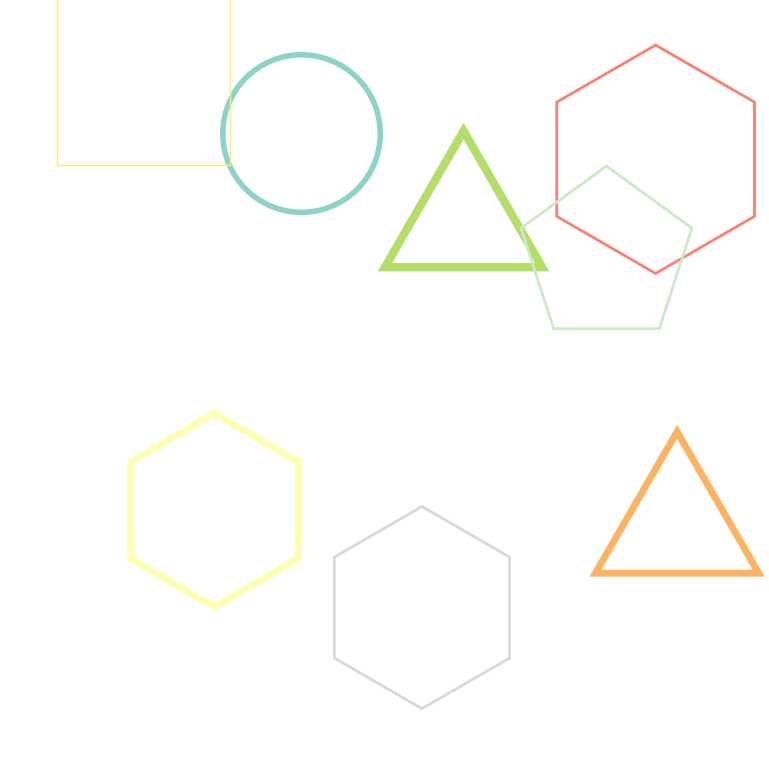[{"shape": "circle", "thickness": 2, "radius": 0.51, "center": [0.392, 0.827]}, {"shape": "hexagon", "thickness": 2.5, "radius": 0.63, "center": [0.278, 0.337]}, {"shape": "hexagon", "thickness": 1, "radius": 0.74, "center": [0.851, 0.793]}, {"shape": "triangle", "thickness": 2.5, "radius": 0.61, "center": [0.879, 0.317]}, {"shape": "triangle", "thickness": 3, "radius": 0.59, "center": [0.602, 0.712]}, {"shape": "hexagon", "thickness": 1, "radius": 0.66, "center": [0.548, 0.211]}, {"shape": "pentagon", "thickness": 1, "radius": 0.58, "center": [0.788, 0.668]}, {"shape": "square", "thickness": 0.5, "radius": 0.56, "center": [0.187, 0.898]}]